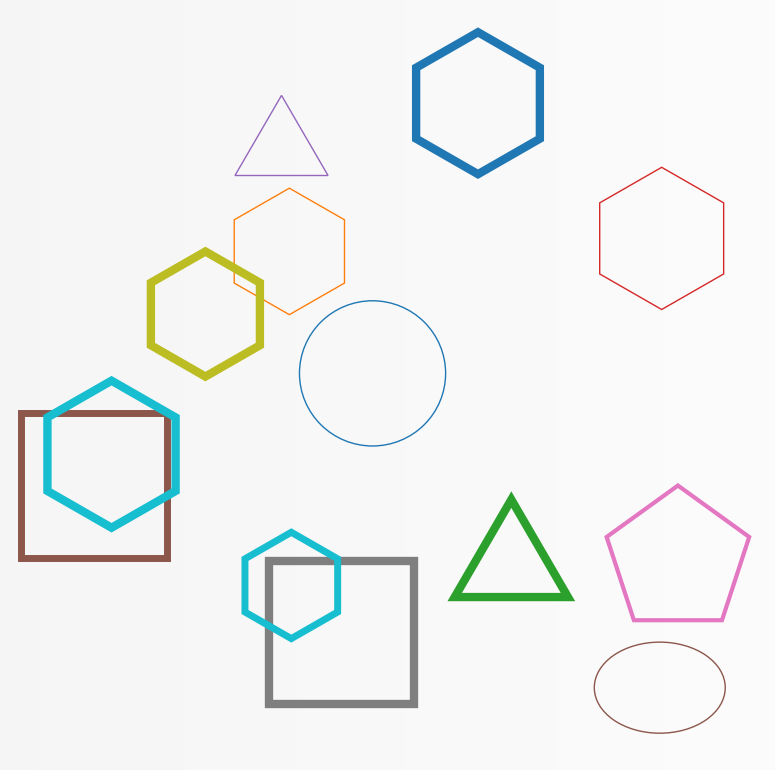[{"shape": "hexagon", "thickness": 3, "radius": 0.46, "center": [0.617, 0.866]}, {"shape": "circle", "thickness": 0.5, "radius": 0.47, "center": [0.481, 0.515]}, {"shape": "hexagon", "thickness": 0.5, "radius": 0.41, "center": [0.373, 0.673]}, {"shape": "triangle", "thickness": 3, "radius": 0.42, "center": [0.66, 0.267]}, {"shape": "hexagon", "thickness": 0.5, "radius": 0.46, "center": [0.854, 0.69]}, {"shape": "triangle", "thickness": 0.5, "radius": 0.35, "center": [0.363, 0.807]}, {"shape": "oval", "thickness": 0.5, "radius": 0.42, "center": [0.851, 0.107]}, {"shape": "square", "thickness": 2.5, "radius": 0.47, "center": [0.121, 0.37]}, {"shape": "pentagon", "thickness": 1.5, "radius": 0.48, "center": [0.875, 0.273]}, {"shape": "square", "thickness": 3, "radius": 0.47, "center": [0.441, 0.178]}, {"shape": "hexagon", "thickness": 3, "radius": 0.41, "center": [0.265, 0.592]}, {"shape": "hexagon", "thickness": 2.5, "radius": 0.35, "center": [0.376, 0.24]}, {"shape": "hexagon", "thickness": 3, "radius": 0.48, "center": [0.144, 0.41]}]